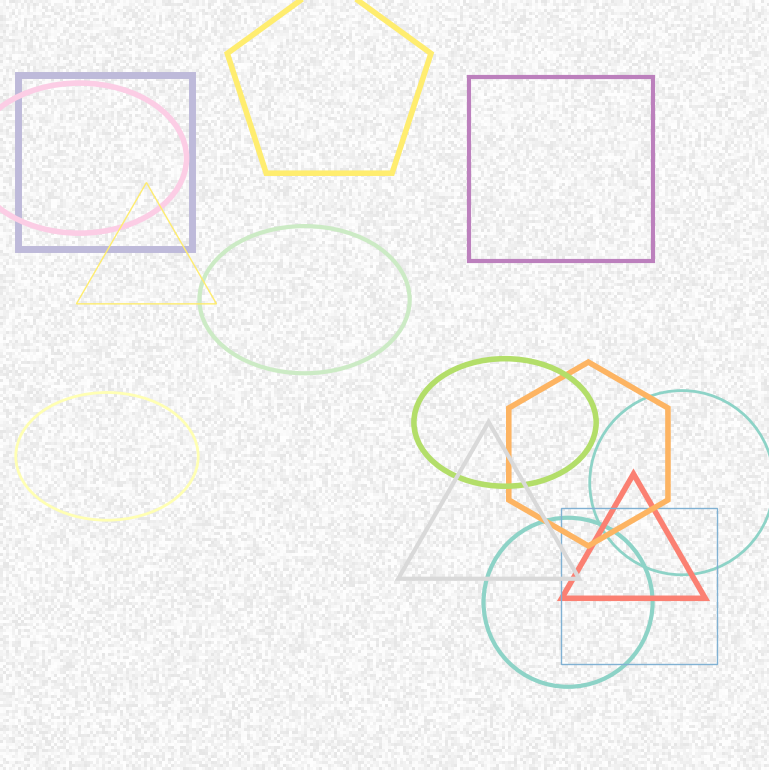[{"shape": "circle", "thickness": 1, "radius": 0.6, "center": [0.886, 0.373]}, {"shape": "circle", "thickness": 1.5, "radius": 0.55, "center": [0.738, 0.218]}, {"shape": "oval", "thickness": 1, "radius": 0.59, "center": [0.139, 0.407]}, {"shape": "square", "thickness": 2.5, "radius": 0.57, "center": [0.137, 0.789]}, {"shape": "triangle", "thickness": 2, "radius": 0.54, "center": [0.823, 0.277]}, {"shape": "square", "thickness": 0.5, "radius": 0.51, "center": [0.83, 0.239]}, {"shape": "hexagon", "thickness": 2, "radius": 0.6, "center": [0.764, 0.41]}, {"shape": "oval", "thickness": 2, "radius": 0.59, "center": [0.656, 0.451]}, {"shape": "oval", "thickness": 2, "radius": 0.7, "center": [0.103, 0.795]}, {"shape": "triangle", "thickness": 1.5, "radius": 0.68, "center": [0.635, 0.316]}, {"shape": "square", "thickness": 1.5, "radius": 0.6, "center": [0.729, 0.78]}, {"shape": "oval", "thickness": 1.5, "radius": 0.68, "center": [0.396, 0.611]}, {"shape": "triangle", "thickness": 0.5, "radius": 0.53, "center": [0.19, 0.658]}, {"shape": "pentagon", "thickness": 2, "radius": 0.7, "center": [0.427, 0.888]}]